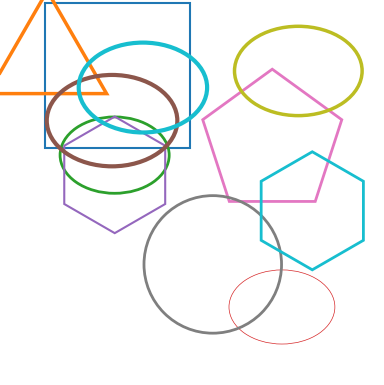[{"shape": "square", "thickness": 1.5, "radius": 0.94, "center": [0.305, 0.804]}, {"shape": "triangle", "thickness": 2.5, "radius": 0.89, "center": [0.123, 0.846]}, {"shape": "oval", "thickness": 2, "radius": 0.71, "center": [0.298, 0.597]}, {"shape": "oval", "thickness": 0.5, "radius": 0.69, "center": [0.732, 0.203]}, {"shape": "hexagon", "thickness": 1.5, "radius": 0.76, "center": [0.298, 0.546]}, {"shape": "oval", "thickness": 3, "radius": 0.85, "center": [0.291, 0.687]}, {"shape": "pentagon", "thickness": 2, "radius": 0.95, "center": [0.707, 0.63]}, {"shape": "circle", "thickness": 2, "radius": 0.89, "center": [0.553, 0.313]}, {"shape": "oval", "thickness": 2.5, "radius": 0.83, "center": [0.775, 0.816]}, {"shape": "oval", "thickness": 3, "radius": 0.83, "center": [0.371, 0.773]}, {"shape": "hexagon", "thickness": 2, "radius": 0.77, "center": [0.811, 0.452]}]